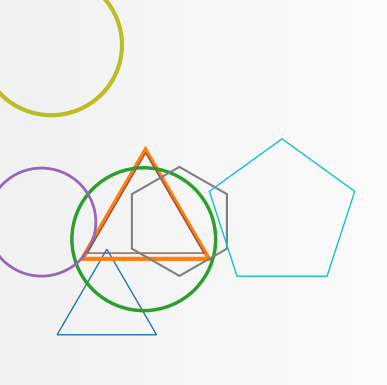[{"shape": "triangle", "thickness": 1, "radius": 0.74, "center": [0.276, 0.205]}, {"shape": "triangle", "thickness": 3, "radius": 0.95, "center": [0.375, 0.422]}, {"shape": "circle", "thickness": 2.5, "radius": 0.93, "center": [0.371, 0.379]}, {"shape": "circle", "thickness": 2, "radius": 0.7, "center": [0.107, 0.423]}, {"shape": "triangle", "thickness": 1, "radius": 0.87, "center": [0.376, 0.43]}, {"shape": "hexagon", "thickness": 1.5, "radius": 0.71, "center": [0.463, 0.425]}, {"shape": "circle", "thickness": 3, "radius": 0.91, "center": [0.132, 0.883]}, {"shape": "pentagon", "thickness": 1, "radius": 0.99, "center": [0.728, 0.442]}]